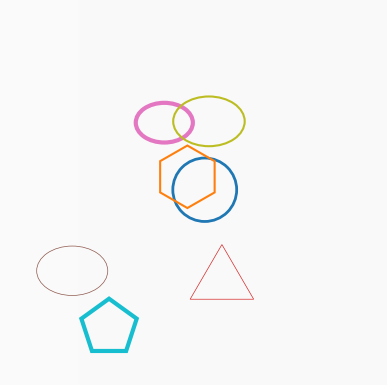[{"shape": "circle", "thickness": 2, "radius": 0.41, "center": [0.528, 0.507]}, {"shape": "hexagon", "thickness": 1.5, "radius": 0.41, "center": [0.484, 0.541]}, {"shape": "triangle", "thickness": 0.5, "radius": 0.47, "center": [0.573, 0.27]}, {"shape": "oval", "thickness": 0.5, "radius": 0.46, "center": [0.186, 0.297]}, {"shape": "oval", "thickness": 3, "radius": 0.37, "center": [0.424, 0.681]}, {"shape": "oval", "thickness": 1.5, "radius": 0.46, "center": [0.539, 0.685]}, {"shape": "pentagon", "thickness": 3, "radius": 0.38, "center": [0.281, 0.149]}]